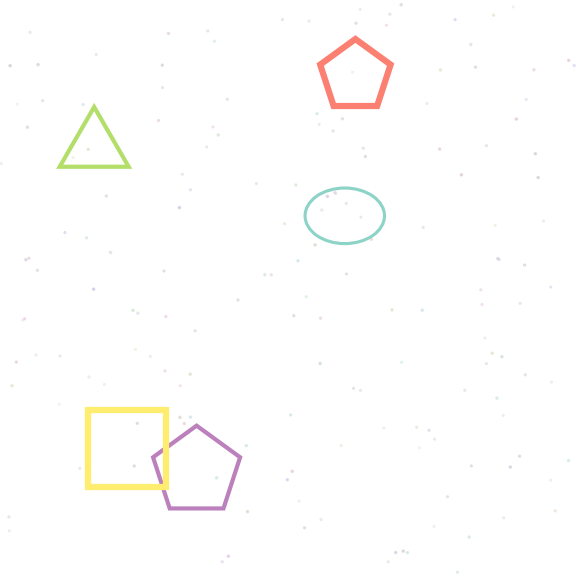[{"shape": "oval", "thickness": 1.5, "radius": 0.34, "center": [0.597, 0.625]}, {"shape": "pentagon", "thickness": 3, "radius": 0.32, "center": [0.615, 0.867]}, {"shape": "triangle", "thickness": 2, "radius": 0.34, "center": [0.163, 0.745]}, {"shape": "pentagon", "thickness": 2, "radius": 0.4, "center": [0.34, 0.183]}, {"shape": "square", "thickness": 3, "radius": 0.34, "center": [0.22, 0.222]}]